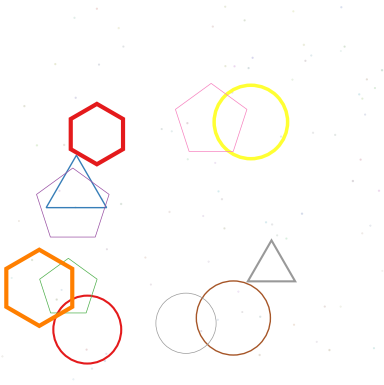[{"shape": "hexagon", "thickness": 3, "radius": 0.39, "center": [0.252, 0.652]}, {"shape": "circle", "thickness": 1.5, "radius": 0.44, "center": [0.227, 0.144]}, {"shape": "triangle", "thickness": 1, "radius": 0.45, "center": [0.198, 0.506]}, {"shape": "pentagon", "thickness": 0.5, "radius": 0.39, "center": [0.178, 0.251]}, {"shape": "pentagon", "thickness": 0.5, "radius": 0.5, "center": [0.189, 0.464]}, {"shape": "hexagon", "thickness": 3, "radius": 0.49, "center": [0.102, 0.252]}, {"shape": "circle", "thickness": 2.5, "radius": 0.48, "center": [0.652, 0.683]}, {"shape": "circle", "thickness": 1, "radius": 0.48, "center": [0.606, 0.174]}, {"shape": "pentagon", "thickness": 0.5, "radius": 0.49, "center": [0.548, 0.686]}, {"shape": "circle", "thickness": 0.5, "radius": 0.39, "center": [0.483, 0.16]}, {"shape": "triangle", "thickness": 1.5, "radius": 0.35, "center": [0.705, 0.305]}]